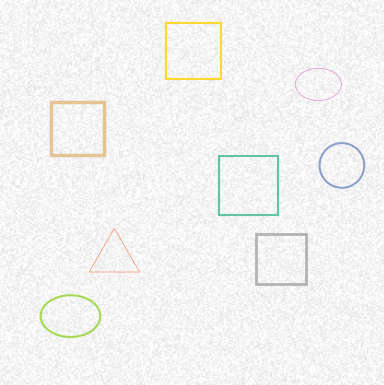[{"shape": "square", "thickness": 1.5, "radius": 0.39, "center": [0.646, 0.517]}, {"shape": "triangle", "thickness": 0.5, "radius": 0.38, "center": [0.297, 0.331]}, {"shape": "circle", "thickness": 1.5, "radius": 0.29, "center": [0.888, 0.57]}, {"shape": "oval", "thickness": 0.5, "radius": 0.3, "center": [0.827, 0.781]}, {"shape": "oval", "thickness": 1.5, "radius": 0.39, "center": [0.183, 0.179]}, {"shape": "square", "thickness": 1.5, "radius": 0.36, "center": [0.503, 0.868]}, {"shape": "square", "thickness": 2.5, "radius": 0.35, "center": [0.202, 0.667]}, {"shape": "square", "thickness": 2, "radius": 0.33, "center": [0.731, 0.326]}]